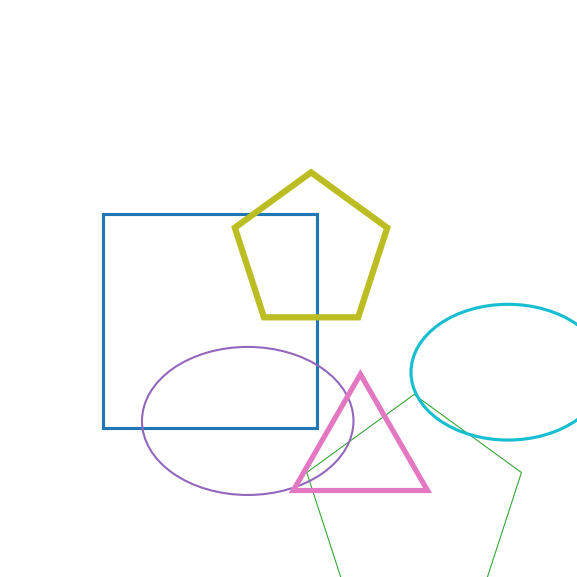[{"shape": "square", "thickness": 1.5, "radius": 0.93, "center": [0.364, 0.444]}, {"shape": "pentagon", "thickness": 0.5, "radius": 0.98, "center": [0.717, 0.121]}, {"shape": "oval", "thickness": 1, "radius": 0.92, "center": [0.429, 0.27]}, {"shape": "triangle", "thickness": 2.5, "radius": 0.67, "center": [0.624, 0.217]}, {"shape": "pentagon", "thickness": 3, "radius": 0.69, "center": [0.539, 0.562]}, {"shape": "oval", "thickness": 1.5, "radius": 0.84, "center": [0.88, 0.355]}]